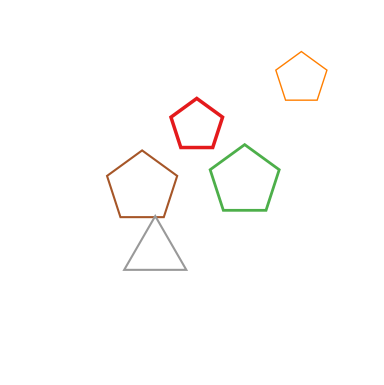[{"shape": "pentagon", "thickness": 2.5, "radius": 0.35, "center": [0.511, 0.674]}, {"shape": "pentagon", "thickness": 2, "radius": 0.47, "center": [0.636, 0.53]}, {"shape": "pentagon", "thickness": 1, "radius": 0.35, "center": [0.783, 0.796]}, {"shape": "pentagon", "thickness": 1.5, "radius": 0.48, "center": [0.369, 0.513]}, {"shape": "triangle", "thickness": 1.5, "radius": 0.47, "center": [0.403, 0.346]}]